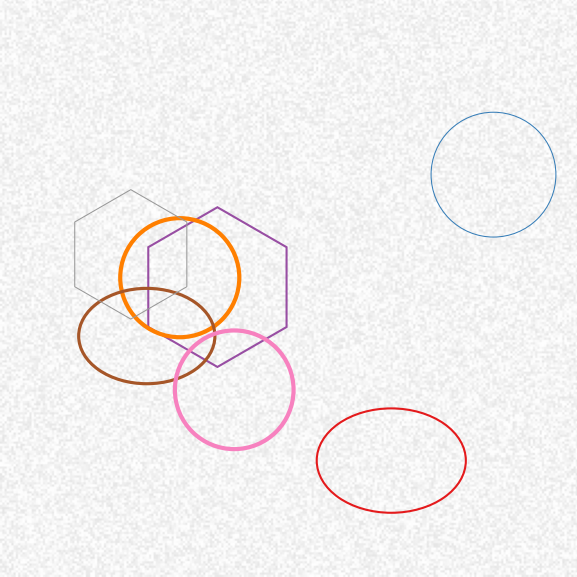[{"shape": "oval", "thickness": 1, "radius": 0.65, "center": [0.678, 0.202]}, {"shape": "circle", "thickness": 0.5, "radius": 0.54, "center": [0.855, 0.697]}, {"shape": "hexagon", "thickness": 1, "radius": 0.69, "center": [0.376, 0.502]}, {"shape": "circle", "thickness": 2, "radius": 0.52, "center": [0.311, 0.518]}, {"shape": "oval", "thickness": 1.5, "radius": 0.59, "center": [0.254, 0.417]}, {"shape": "circle", "thickness": 2, "radius": 0.51, "center": [0.406, 0.324]}, {"shape": "hexagon", "thickness": 0.5, "radius": 0.56, "center": [0.226, 0.559]}]